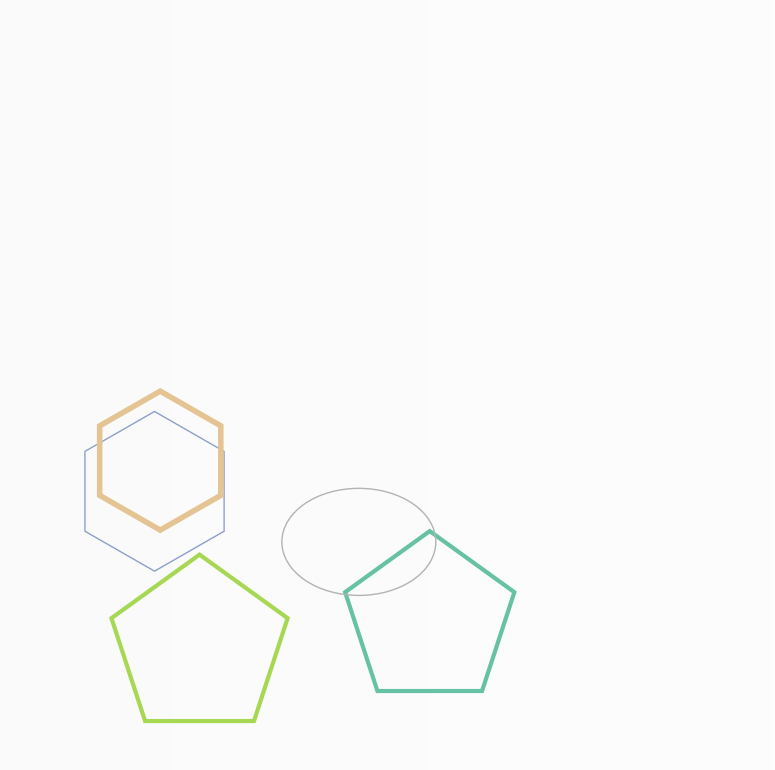[{"shape": "pentagon", "thickness": 1.5, "radius": 0.57, "center": [0.555, 0.195]}, {"shape": "hexagon", "thickness": 0.5, "radius": 0.52, "center": [0.199, 0.362]}, {"shape": "pentagon", "thickness": 1.5, "radius": 0.6, "center": [0.257, 0.16]}, {"shape": "hexagon", "thickness": 2, "radius": 0.45, "center": [0.207, 0.402]}, {"shape": "oval", "thickness": 0.5, "radius": 0.5, "center": [0.463, 0.296]}]